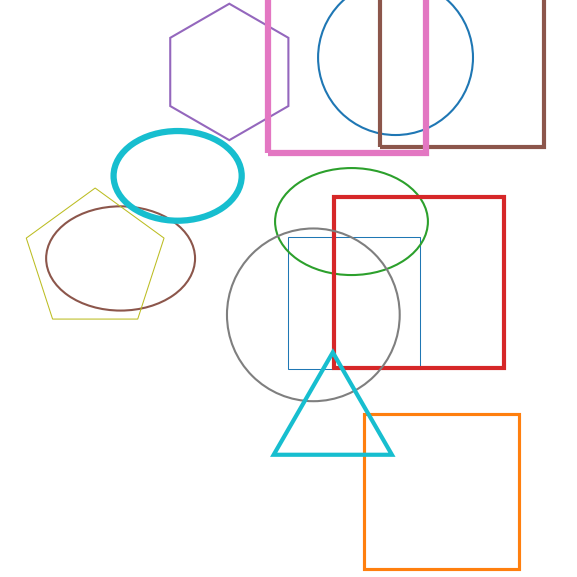[{"shape": "circle", "thickness": 1, "radius": 0.67, "center": [0.685, 0.899]}, {"shape": "square", "thickness": 0.5, "radius": 0.57, "center": [0.613, 0.474]}, {"shape": "square", "thickness": 1.5, "radius": 0.67, "center": [0.764, 0.147]}, {"shape": "oval", "thickness": 1, "radius": 0.66, "center": [0.609, 0.615]}, {"shape": "square", "thickness": 2, "radius": 0.74, "center": [0.726, 0.509]}, {"shape": "hexagon", "thickness": 1, "radius": 0.59, "center": [0.397, 0.875]}, {"shape": "oval", "thickness": 1, "radius": 0.64, "center": [0.209, 0.552]}, {"shape": "square", "thickness": 2, "radius": 0.71, "center": [0.8, 0.886]}, {"shape": "square", "thickness": 3, "radius": 0.68, "center": [0.6, 0.87]}, {"shape": "circle", "thickness": 1, "radius": 0.75, "center": [0.543, 0.454]}, {"shape": "pentagon", "thickness": 0.5, "radius": 0.63, "center": [0.165, 0.548]}, {"shape": "oval", "thickness": 3, "radius": 0.55, "center": [0.308, 0.695]}, {"shape": "triangle", "thickness": 2, "radius": 0.59, "center": [0.576, 0.271]}]